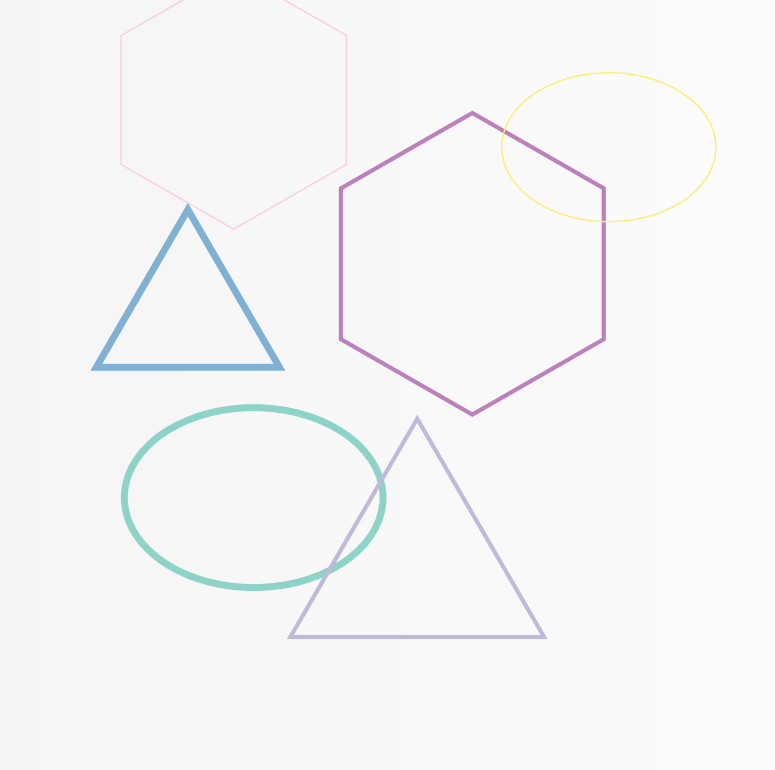[{"shape": "oval", "thickness": 2.5, "radius": 0.83, "center": [0.327, 0.354]}, {"shape": "triangle", "thickness": 1.5, "radius": 0.95, "center": [0.538, 0.267]}, {"shape": "triangle", "thickness": 2.5, "radius": 0.68, "center": [0.242, 0.591]}, {"shape": "hexagon", "thickness": 0.5, "radius": 0.84, "center": [0.302, 0.87]}, {"shape": "hexagon", "thickness": 1.5, "radius": 0.98, "center": [0.609, 0.657]}, {"shape": "oval", "thickness": 0.5, "radius": 0.69, "center": [0.786, 0.809]}]